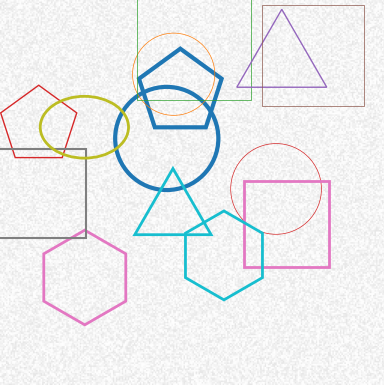[{"shape": "circle", "thickness": 3, "radius": 0.67, "center": [0.433, 0.64]}, {"shape": "pentagon", "thickness": 3, "radius": 0.56, "center": [0.468, 0.761]}, {"shape": "circle", "thickness": 0.5, "radius": 0.53, "center": [0.451, 0.807]}, {"shape": "square", "thickness": 0.5, "radius": 0.74, "center": [0.503, 0.888]}, {"shape": "circle", "thickness": 0.5, "radius": 0.59, "center": [0.717, 0.509]}, {"shape": "pentagon", "thickness": 1, "radius": 0.52, "center": [0.101, 0.675]}, {"shape": "triangle", "thickness": 1, "radius": 0.67, "center": [0.732, 0.841]}, {"shape": "square", "thickness": 0.5, "radius": 0.66, "center": [0.813, 0.856]}, {"shape": "hexagon", "thickness": 2, "radius": 0.61, "center": [0.22, 0.279]}, {"shape": "square", "thickness": 2, "radius": 0.55, "center": [0.744, 0.418]}, {"shape": "square", "thickness": 1.5, "radius": 0.58, "center": [0.108, 0.497]}, {"shape": "oval", "thickness": 2, "radius": 0.57, "center": [0.219, 0.67]}, {"shape": "triangle", "thickness": 2, "radius": 0.57, "center": [0.449, 0.448]}, {"shape": "hexagon", "thickness": 2, "radius": 0.58, "center": [0.582, 0.337]}]